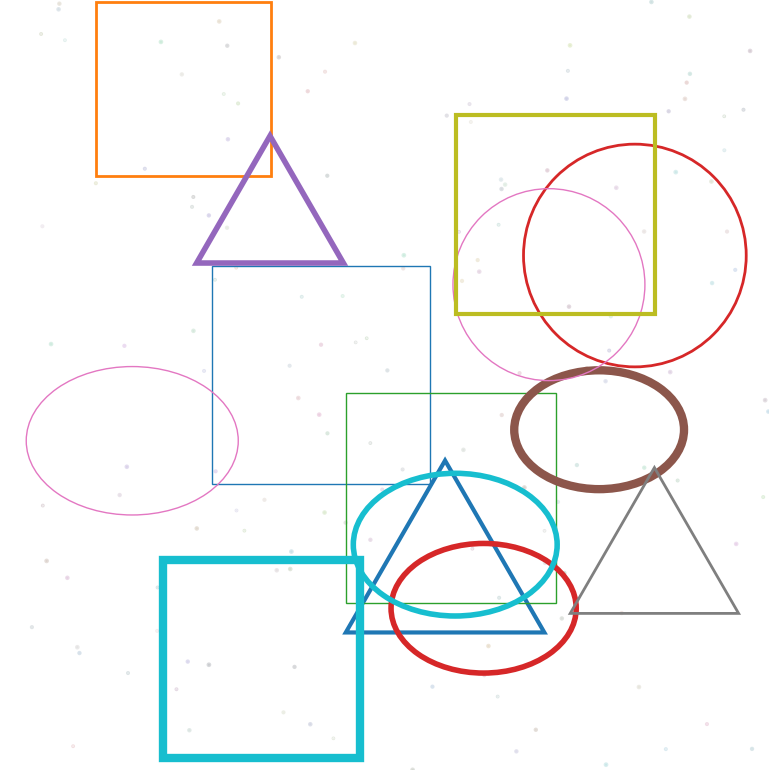[{"shape": "triangle", "thickness": 1.5, "radius": 0.74, "center": [0.578, 0.253]}, {"shape": "square", "thickness": 0.5, "radius": 0.71, "center": [0.417, 0.513]}, {"shape": "square", "thickness": 1, "radius": 0.57, "center": [0.238, 0.884]}, {"shape": "square", "thickness": 0.5, "radius": 0.68, "center": [0.586, 0.354]}, {"shape": "circle", "thickness": 1, "radius": 0.72, "center": [0.824, 0.668]}, {"shape": "oval", "thickness": 2, "radius": 0.6, "center": [0.628, 0.21]}, {"shape": "triangle", "thickness": 2, "radius": 0.55, "center": [0.351, 0.713]}, {"shape": "oval", "thickness": 3, "radius": 0.55, "center": [0.778, 0.442]}, {"shape": "oval", "thickness": 0.5, "radius": 0.69, "center": [0.172, 0.428]}, {"shape": "circle", "thickness": 0.5, "radius": 0.62, "center": [0.713, 0.63]}, {"shape": "triangle", "thickness": 1, "radius": 0.63, "center": [0.85, 0.267]}, {"shape": "square", "thickness": 1.5, "radius": 0.65, "center": [0.721, 0.721]}, {"shape": "oval", "thickness": 2, "radius": 0.66, "center": [0.591, 0.293]}, {"shape": "square", "thickness": 3, "radius": 0.64, "center": [0.339, 0.144]}]